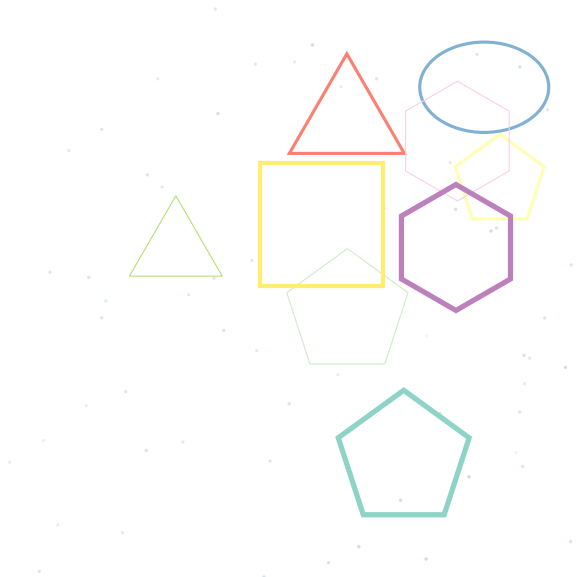[{"shape": "pentagon", "thickness": 2.5, "radius": 0.6, "center": [0.699, 0.204]}, {"shape": "pentagon", "thickness": 1.5, "radius": 0.4, "center": [0.865, 0.686]}, {"shape": "triangle", "thickness": 1.5, "radius": 0.57, "center": [0.601, 0.791]}, {"shape": "oval", "thickness": 1.5, "radius": 0.56, "center": [0.839, 0.848]}, {"shape": "triangle", "thickness": 0.5, "radius": 0.46, "center": [0.304, 0.567]}, {"shape": "hexagon", "thickness": 0.5, "radius": 0.52, "center": [0.792, 0.755]}, {"shape": "hexagon", "thickness": 2.5, "radius": 0.55, "center": [0.79, 0.571]}, {"shape": "pentagon", "thickness": 0.5, "radius": 0.55, "center": [0.601, 0.458]}, {"shape": "square", "thickness": 2, "radius": 0.53, "center": [0.557, 0.61]}]